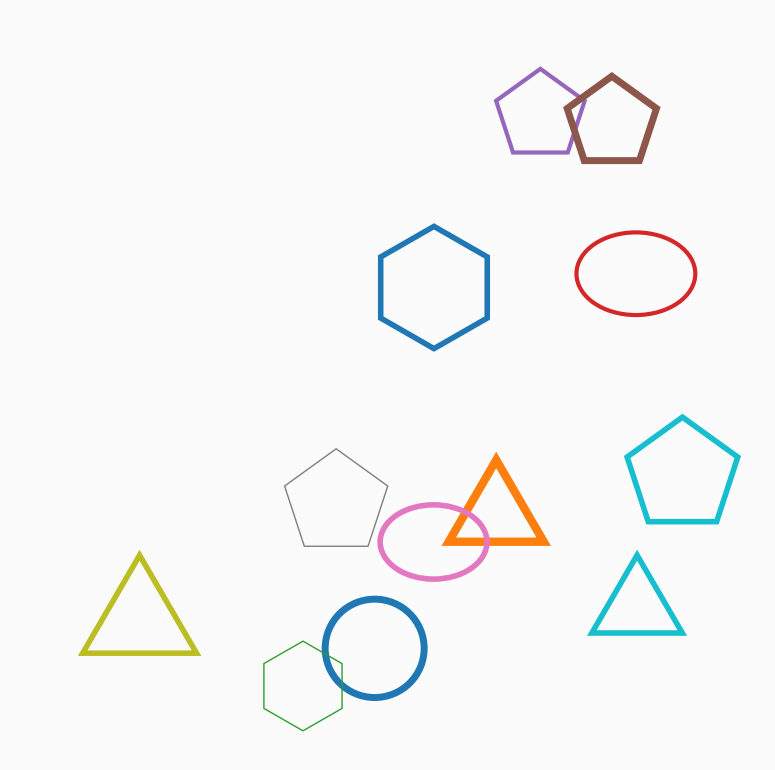[{"shape": "circle", "thickness": 2.5, "radius": 0.32, "center": [0.483, 0.158]}, {"shape": "hexagon", "thickness": 2, "radius": 0.4, "center": [0.56, 0.627]}, {"shape": "triangle", "thickness": 3, "radius": 0.35, "center": [0.64, 0.332]}, {"shape": "hexagon", "thickness": 0.5, "radius": 0.29, "center": [0.391, 0.109]}, {"shape": "oval", "thickness": 1.5, "radius": 0.38, "center": [0.82, 0.645]}, {"shape": "pentagon", "thickness": 1.5, "radius": 0.3, "center": [0.697, 0.851]}, {"shape": "pentagon", "thickness": 2.5, "radius": 0.3, "center": [0.789, 0.84]}, {"shape": "oval", "thickness": 2, "radius": 0.34, "center": [0.559, 0.296]}, {"shape": "pentagon", "thickness": 0.5, "radius": 0.35, "center": [0.434, 0.347]}, {"shape": "triangle", "thickness": 2, "radius": 0.42, "center": [0.18, 0.194]}, {"shape": "triangle", "thickness": 2, "radius": 0.34, "center": [0.822, 0.212]}, {"shape": "pentagon", "thickness": 2, "radius": 0.38, "center": [0.881, 0.383]}]